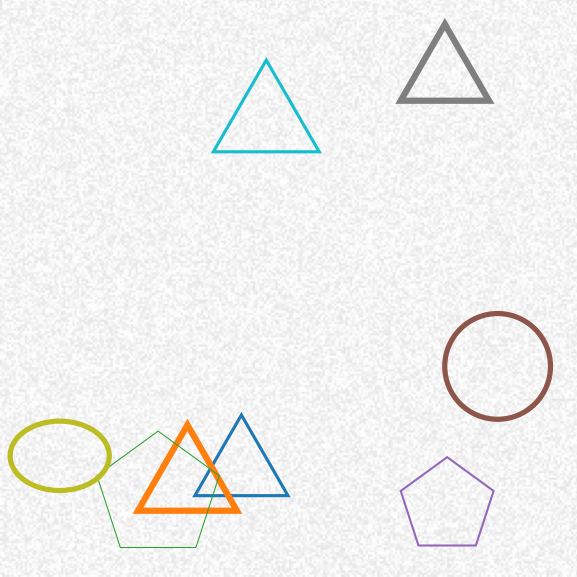[{"shape": "triangle", "thickness": 1.5, "radius": 0.47, "center": [0.418, 0.187]}, {"shape": "triangle", "thickness": 3, "radius": 0.49, "center": [0.325, 0.164]}, {"shape": "pentagon", "thickness": 0.5, "radius": 0.56, "center": [0.274, 0.141]}, {"shape": "pentagon", "thickness": 1, "radius": 0.42, "center": [0.774, 0.123]}, {"shape": "circle", "thickness": 2.5, "radius": 0.46, "center": [0.862, 0.365]}, {"shape": "triangle", "thickness": 3, "radius": 0.44, "center": [0.77, 0.869]}, {"shape": "oval", "thickness": 2.5, "radius": 0.43, "center": [0.103, 0.21]}, {"shape": "triangle", "thickness": 1.5, "radius": 0.53, "center": [0.461, 0.789]}]